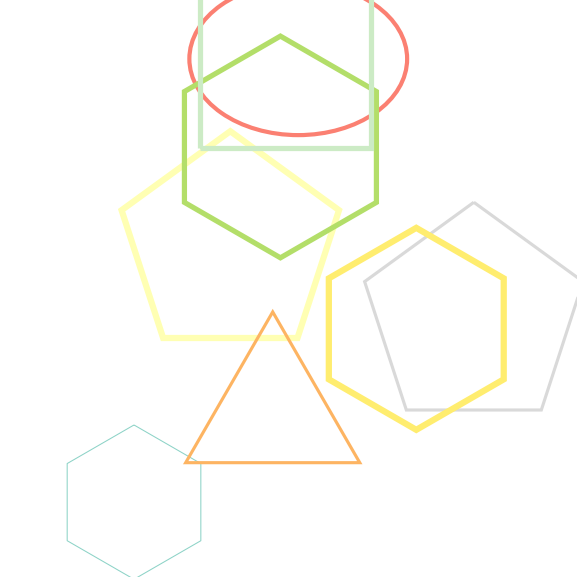[{"shape": "hexagon", "thickness": 0.5, "radius": 0.67, "center": [0.232, 0.13]}, {"shape": "pentagon", "thickness": 3, "radius": 0.99, "center": [0.399, 0.574]}, {"shape": "oval", "thickness": 2, "radius": 0.94, "center": [0.516, 0.897]}, {"shape": "triangle", "thickness": 1.5, "radius": 0.87, "center": [0.472, 0.285]}, {"shape": "hexagon", "thickness": 2.5, "radius": 0.96, "center": [0.486, 0.745]}, {"shape": "pentagon", "thickness": 1.5, "radius": 0.99, "center": [0.82, 0.45]}, {"shape": "square", "thickness": 2.5, "radius": 0.74, "center": [0.494, 0.891]}, {"shape": "hexagon", "thickness": 3, "radius": 0.87, "center": [0.721, 0.43]}]